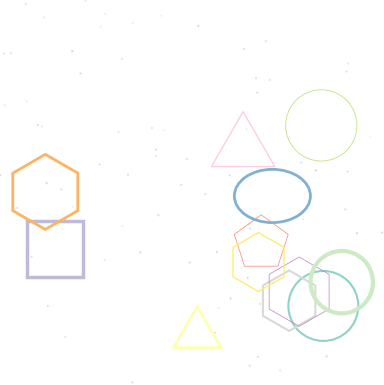[{"shape": "circle", "thickness": 1.5, "radius": 0.45, "center": [0.84, 0.205]}, {"shape": "triangle", "thickness": 2, "radius": 0.36, "center": [0.512, 0.133]}, {"shape": "square", "thickness": 2.5, "radius": 0.36, "center": [0.142, 0.353]}, {"shape": "pentagon", "thickness": 0.5, "radius": 0.37, "center": [0.679, 0.368]}, {"shape": "oval", "thickness": 2, "radius": 0.49, "center": [0.707, 0.491]}, {"shape": "hexagon", "thickness": 2, "radius": 0.49, "center": [0.118, 0.502]}, {"shape": "circle", "thickness": 0.5, "radius": 0.46, "center": [0.835, 0.674]}, {"shape": "triangle", "thickness": 1, "radius": 0.48, "center": [0.631, 0.615]}, {"shape": "hexagon", "thickness": 1.5, "radius": 0.39, "center": [0.751, 0.219]}, {"shape": "hexagon", "thickness": 0.5, "radius": 0.45, "center": [0.777, 0.242]}, {"shape": "circle", "thickness": 3, "radius": 0.41, "center": [0.888, 0.267]}, {"shape": "hexagon", "thickness": 1, "radius": 0.38, "center": [0.671, 0.319]}]